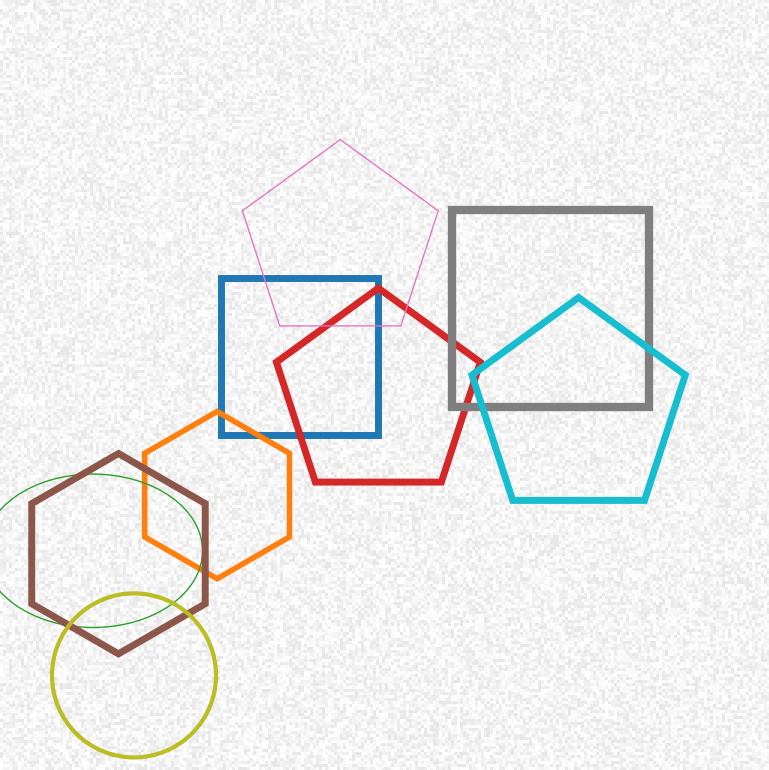[{"shape": "square", "thickness": 2.5, "radius": 0.51, "center": [0.389, 0.537]}, {"shape": "hexagon", "thickness": 2, "radius": 0.54, "center": [0.282, 0.357]}, {"shape": "oval", "thickness": 0.5, "radius": 0.71, "center": [0.121, 0.285]}, {"shape": "pentagon", "thickness": 2.5, "radius": 0.7, "center": [0.491, 0.487]}, {"shape": "hexagon", "thickness": 2.5, "radius": 0.65, "center": [0.154, 0.281]}, {"shape": "pentagon", "thickness": 0.5, "radius": 0.67, "center": [0.442, 0.685]}, {"shape": "square", "thickness": 3, "radius": 0.64, "center": [0.715, 0.599]}, {"shape": "circle", "thickness": 1.5, "radius": 0.53, "center": [0.174, 0.123]}, {"shape": "pentagon", "thickness": 2.5, "radius": 0.73, "center": [0.751, 0.468]}]